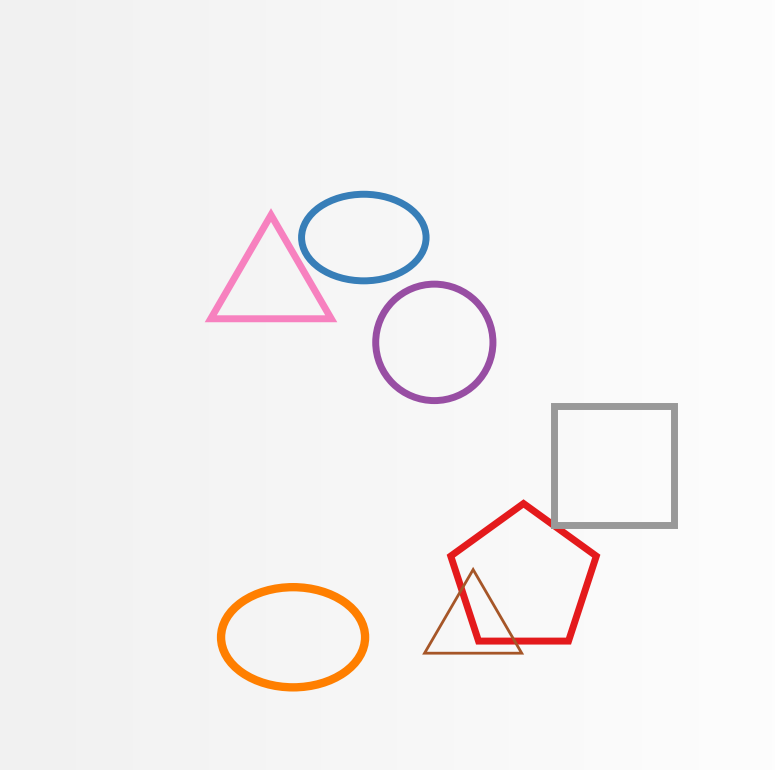[{"shape": "pentagon", "thickness": 2.5, "radius": 0.49, "center": [0.676, 0.247]}, {"shape": "oval", "thickness": 2.5, "radius": 0.4, "center": [0.469, 0.691]}, {"shape": "circle", "thickness": 2.5, "radius": 0.38, "center": [0.56, 0.555]}, {"shape": "oval", "thickness": 3, "radius": 0.46, "center": [0.378, 0.172]}, {"shape": "triangle", "thickness": 1, "radius": 0.36, "center": [0.61, 0.188]}, {"shape": "triangle", "thickness": 2.5, "radius": 0.45, "center": [0.35, 0.631]}, {"shape": "square", "thickness": 2.5, "radius": 0.39, "center": [0.792, 0.395]}]